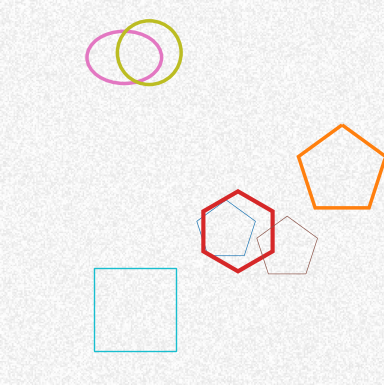[{"shape": "pentagon", "thickness": 0.5, "radius": 0.4, "center": [0.587, 0.401]}, {"shape": "pentagon", "thickness": 2.5, "radius": 0.6, "center": [0.888, 0.556]}, {"shape": "hexagon", "thickness": 3, "radius": 0.52, "center": [0.618, 0.399]}, {"shape": "pentagon", "thickness": 0.5, "radius": 0.41, "center": [0.746, 0.356]}, {"shape": "oval", "thickness": 2.5, "radius": 0.48, "center": [0.323, 0.851]}, {"shape": "circle", "thickness": 2.5, "radius": 0.41, "center": [0.388, 0.863]}, {"shape": "square", "thickness": 1, "radius": 0.54, "center": [0.351, 0.197]}]